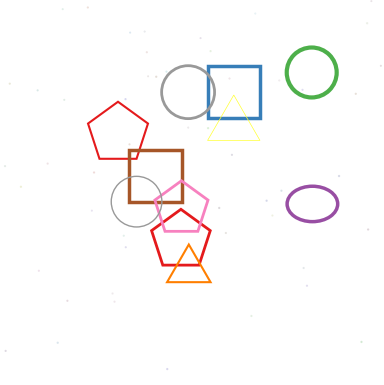[{"shape": "pentagon", "thickness": 1.5, "radius": 0.41, "center": [0.307, 0.654]}, {"shape": "pentagon", "thickness": 2, "radius": 0.4, "center": [0.47, 0.376]}, {"shape": "square", "thickness": 2.5, "radius": 0.33, "center": [0.608, 0.761]}, {"shape": "circle", "thickness": 3, "radius": 0.32, "center": [0.81, 0.812]}, {"shape": "oval", "thickness": 2.5, "radius": 0.33, "center": [0.811, 0.47]}, {"shape": "triangle", "thickness": 1.5, "radius": 0.33, "center": [0.49, 0.3]}, {"shape": "triangle", "thickness": 0.5, "radius": 0.39, "center": [0.607, 0.675]}, {"shape": "square", "thickness": 2.5, "radius": 0.34, "center": [0.405, 0.543]}, {"shape": "pentagon", "thickness": 2, "radius": 0.36, "center": [0.471, 0.458]}, {"shape": "circle", "thickness": 1, "radius": 0.33, "center": [0.355, 0.476]}, {"shape": "circle", "thickness": 2, "radius": 0.34, "center": [0.489, 0.761]}]